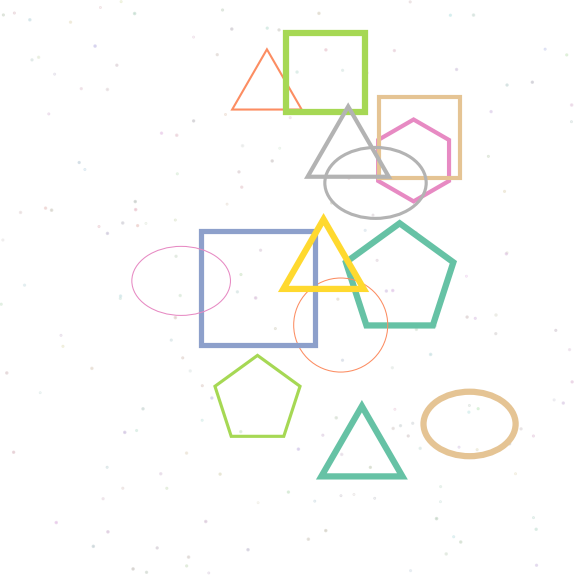[{"shape": "pentagon", "thickness": 3, "radius": 0.49, "center": [0.692, 0.515]}, {"shape": "triangle", "thickness": 3, "radius": 0.41, "center": [0.627, 0.215]}, {"shape": "triangle", "thickness": 1, "radius": 0.35, "center": [0.462, 0.844]}, {"shape": "circle", "thickness": 0.5, "radius": 0.41, "center": [0.59, 0.436]}, {"shape": "square", "thickness": 2.5, "radius": 0.49, "center": [0.447, 0.501]}, {"shape": "hexagon", "thickness": 2, "radius": 0.35, "center": [0.716, 0.721]}, {"shape": "oval", "thickness": 0.5, "radius": 0.43, "center": [0.314, 0.513]}, {"shape": "square", "thickness": 3, "radius": 0.34, "center": [0.564, 0.874]}, {"shape": "pentagon", "thickness": 1.5, "radius": 0.39, "center": [0.446, 0.306]}, {"shape": "triangle", "thickness": 3, "radius": 0.4, "center": [0.56, 0.539]}, {"shape": "oval", "thickness": 3, "radius": 0.4, "center": [0.813, 0.265]}, {"shape": "square", "thickness": 2, "radius": 0.35, "center": [0.727, 0.761]}, {"shape": "triangle", "thickness": 2, "radius": 0.41, "center": [0.603, 0.734]}, {"shape": "oval", "thickness": 1.5, "radius": 0.44, "center": [0.65, 0.682]}]